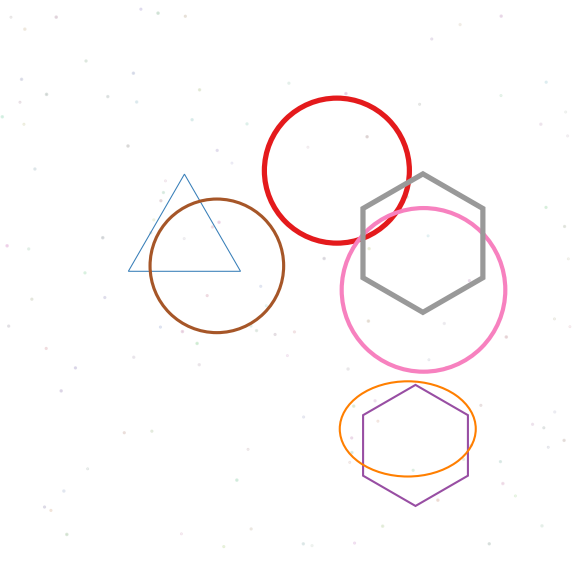[{"shape": "circle", "thickness": 2.5, "radius": 0.63, "center": [0.583, 0.704]}, {"shape": "triangle", "thickness": 0.5, "radius": 0.56, "center": [0.319, 0.585]}, {"shape": "hexagon", "thickness": 1, "radius": 0.52, "center": [0.719, 0.228]}, {"shape": "oval", "thickness": 1, "radius": 0.59, "center": [0.706, 0.256]}, {"shape": "circle", "thickness": 1.5, "radius": 0.58, "center": [0.376, 0.539]}, {"shape": "circle", "thickness": 2, "radius": 0.71, "center": [0.733, 0.497]}, {"shape": "hexagon", "thickness": 2.5, "radius": 0.6, "center": [0.732, 0.578]}]